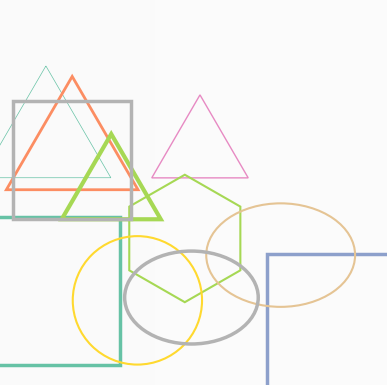[{"shape": "triangle", "thickness": 0.5, "radius": 0.97, "center": [0.118, 0.635]}, {"shape": "square", "thickness": 2.5, "radius": 0.96, "center": [0.118, 0.244]}, {"shape": "triangle", "thickness": 2, "radius": 0.98, "center": [0.186, 0.605]}, {"shape": "square", "thickness": 2.5, "radius": 0.91, "center": [0.871, 0.158]}, {"shape": "triangle", "thickness": 1, "radius": 0.72, "center": [0.516, 0.61]}, {"shape": "triangle", "thickness": 3, "radius": 0.74, "center": [0.287, 0.504]}, {"shape": "hexagon", "thickness": 1.5, "radius": 0.83, "center": [0.477, 0.381]}, {"shape": "circle", "thickness": 1.5, "radius": 0.83, "center": [0.355, 0.22]}, {"shape": "oval", "thickness": 1.5, "radius": 0.96, "center": [0.724, 0.337]}, {"shape": "square", "thickness": 2.5, "radius": 0.76, "center": [0.186, 0.584]}, {"shape": "oval", "thickness": 2.5, "radius": 0.86, "center": [0.494, 0.227]}]